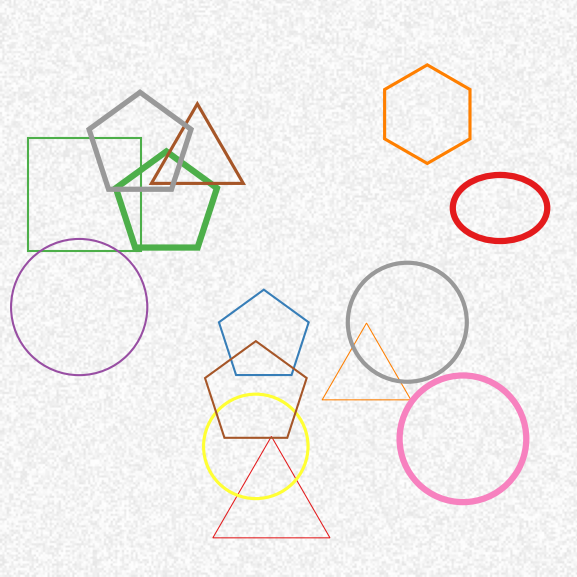[{"shape": "oval", "thickness": 3, "radius": 0.41, "center": [0.866, 0.639]}, {"shape": "triangle", "thickness": 0.5, "radius": 0.59, "center": [0.47, 0.126]}, {"shape": "pentagon", "thickness": 1, "radius": 0.41, "center": [0.457, 0.416]}, {"shape": "square", "thickness": 1, "radius": 0.49, "center": [0.146, 0.662]}, {"shape": "pentagon", "thickness": 3, "radius": 0.46, "center": [0.288, 0.645]}, {"shape": "circle", "thickness": 1, "radius": 0.59, "center": [0.137, 0.467]}, {"shape": "triangle", "thickness": 0.5, "radius": 0.44, "center": [0.635, 0.351]}, {"shape": "hexagon", "thickness": 1.5, "radius": 0.43, "center": [0.74, 0.801]}, {"shape": "circle", "thickness": 1.5, "radius": 0.45, "center": [0.443, 0.226]}, {"shape": "pentagon", "thickness": 1, "radius": 0.46, "center": [0.443, 0.316]}, {"shape": "triangle", "thickness": 1.5, "radius": 0.46, "center": [0.342, 0.727]}, {"shape": "circle", "thickness": 3, "radius": 0.55, "center": [0.802, 0.239]}, {"shape": "circle", "thickness": 2, "radius": 0.52, "center": [0.705, 0.441]}, {"shape": "pentagon", "thickness": 2.5, "radius": 0.46, "center": [0.242, 0.747]}]